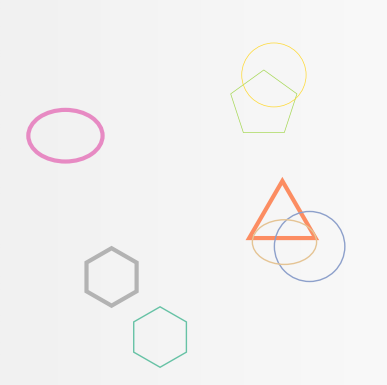[{"shape": "hexagon", "thickness": 1, "radius": 0.39, "center": [0.413, 0.125]}, {"shape": "triangle", "thickness": 3, "radius": 0.49, "center": [0.729, 0.431]}, {"shape": "circle", "thickness": 1, "radius": 0.45, "center": [0.799, 0.36]}, {"shape": "oval", "thickness": 3, "radius": 0.48, "center": [0.169, 0.648]}, {"shape": "pentagon", "thickness": 0.5, "radius": 0.45, "center": [0.681, 0.728]}, {"shape": "circle", "thickness": 0.5, "radius": 0.42, "center": [0.707, 0.805]}, {"shape": "oval", "thickness": 1, "radius": 0.41, "center": [0.734, 0.371]}, {"shape": "hexagon", "thickness": 3, "radius": 0.37, "center": [0.288, 0.281]}]